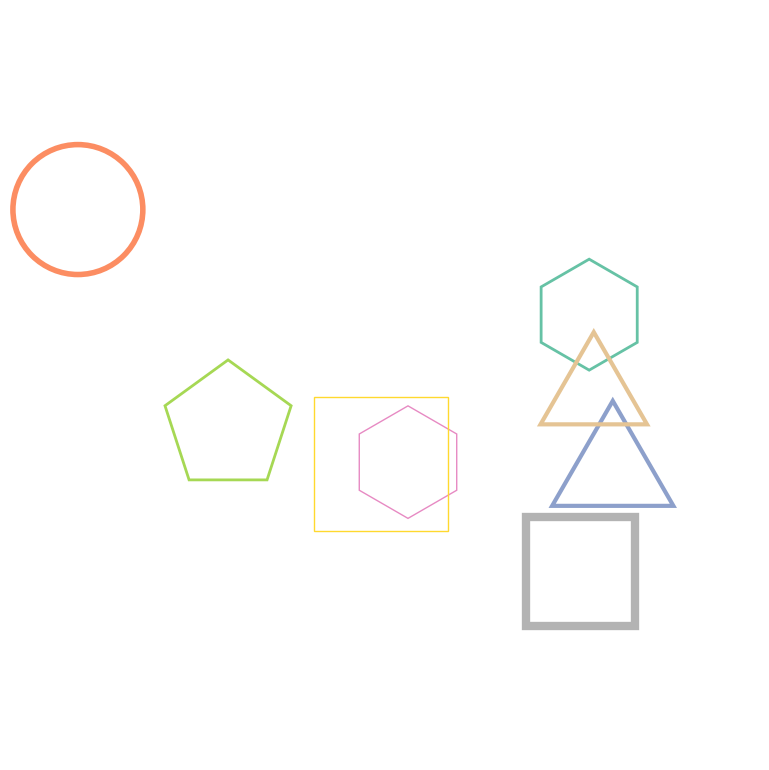[{"shape": "hexagon", "thickness": 1, "radius": 0.36, "center": [0.765, 0.591]}, {"shape": "circle", "thickness": 2, "radius": 0.42, "center": [0.101, 0.728]}, {"shape": "triangle", "thickness": 1.5, "radius": 0.45, "center": [0.796, 0.389]}, {"shape": "hexagon", "thickness": 0.5, "radius": 0.37, "center": [0.53, 0.4]}, {"shape": "pentagon", "thickness": 1, "radius": 0.43, "center": [0.296, 0.446]}, {"shape": "square", "thickness": 0.5, "radius": 0.44, "center": [0.495, 0.397]}, {"shape": "triangle", "thickness": 1.5, "radius": 0.4, "center": [0.771, 0.489]}, {"shape": "square", "thickness": 3, "radius": 0.35, "center": [0.754, 0.258]}]